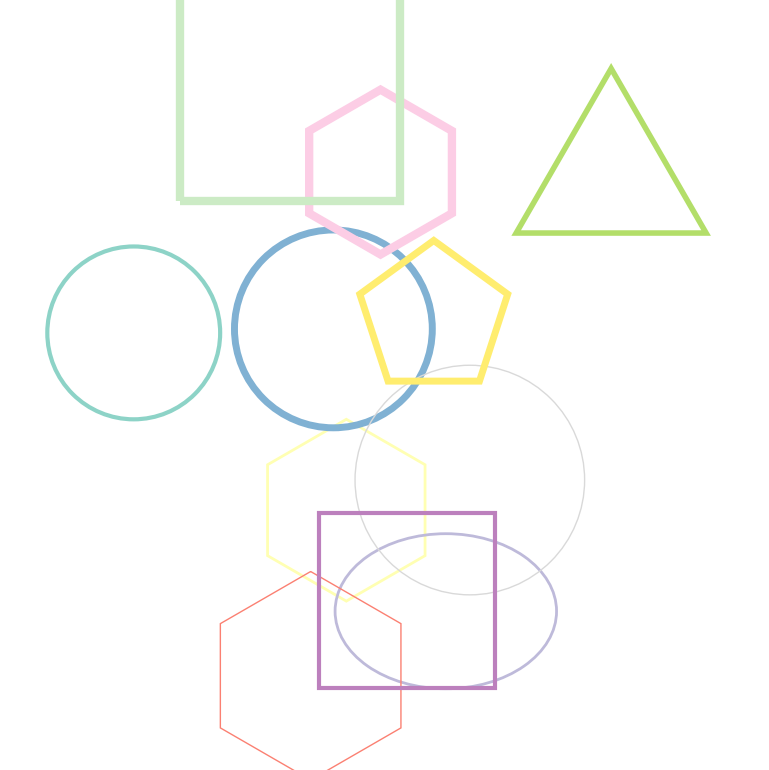[{"shape": "circle", "thickness": 1.5, "radius": 0.56, "center": [0.174, 0.568]}, {"shape": "hexagon", "thickness": 1, "radius": 0.59, "center": [0.45, 0.337]}, {"shape": "oval", "thickness": 1, "radius": 0.72, "center": [0.579, 0.206]}, {"shape": "hexagon", "thickness": 0.5, "radius": 0.68, "center": [0.403, 0.122]}, {"shape": "circle", "thickness": 2.5, "radius": 0.64, "center": [0.433, 0.573]}, {"shape": "triangle", "thickness": 2, "radius": 0.71, "center": [0.794, 0.769]}, {"shape": "hexagon", "thickness": 3, "radius": 0.54, "center": [0.494, 0.777]}, {"shape": "circle", "thickness": 0.5, "radius": 0.75, "center": [0.61, 0.377]}, {"shape": "square", "thickness": 1.5, "radius": 0.57, "center": [0.529, 0.22]}, {"shape": "square", "thickness": 3, "radius": 0.71, "center": [0.377, 0.882]}, {"shape": "pentagon", "thickness": 2.5, "radius": 0.5, "center": [0.563, 0.587]}]